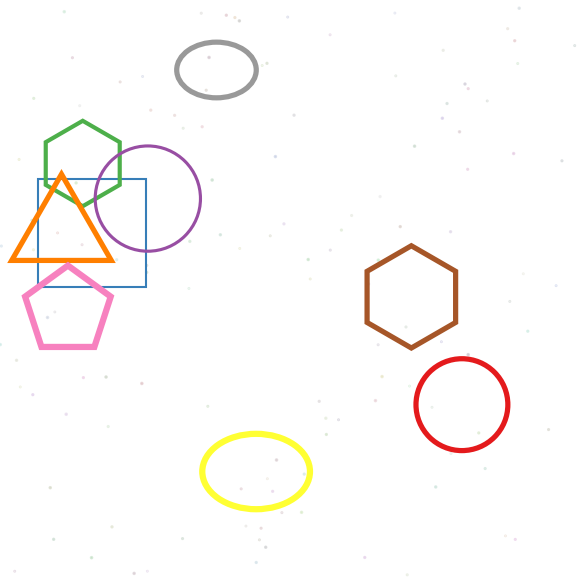[{"shape": "circle", "thickness": 2.5, "radius": 0.4, "center": [0.8, 0.298]}, {"shape": "square", "thickness": 1, "radius": 0.47, "center": [0.16, 0.596]}, {"shape": "hexagon", "thickness": 2, "radius": 0.37, "center": [0.143, 0.716]}, {"shape": "circle", "thickness": 1.5, "radius": 0.46, "center": [0.256, 0.655]}, {"shape": "triangle", "thickness": 2.5, "radius": 0.5, "center": [0.106, 0.598]}, {"shape": "oval", "thickness": 3, "radius": 0.47, "center": [0.444, 0.183]}, {"shape": "hexagon", "thickness": 2.5, "radius": 0.44, "center": [0.712, 0.485]}, {"shape": "pentagon", "thickness": 3, "radius": 0.39, "center": [0.118, 0.461]}, {"shape": "oval", "thickness": 2.5, "radius": 0.34, "center": [0.375, 0.878]}]